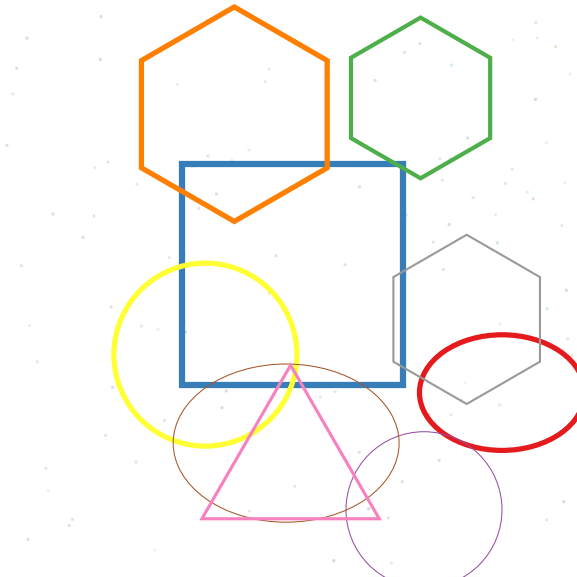[{"shape": "oval", "thickness": 2.5, "radius": 0.72, "center": [0.869, 0.319]}, {"shape": "square", "thickness": 3, "radius": 0.96, "center": [0.506, 0.523]}, {"shape": "hexagon", "thickness": 2, "radius": 0.7, "center": [0.728, 0.83]}, {"shape": "circle", "thickness": 0.5, "radius": 0.68, "center": [0.734, 0.117]}, {"shape": "hexagon", "thickness": 2.5, "radius": 0.93, "center": [0.406, 0.801]}, {"shape": "circle", "thickness": 2.5, "radius": 0.79, "center": [0.356, 0.385]}, {"shape": "oval", "thickness": 0.5, "radius": 0.98, "center": [0.495, 0.232]}, {"shape": "triangle", "thickness": 1.5, "radius": 0.89, "center": [0.503, 0.189]}, {"shape": "hexagon", "thickness": 1, "radius": 0.73, "center": [0.808, 0.446]}]